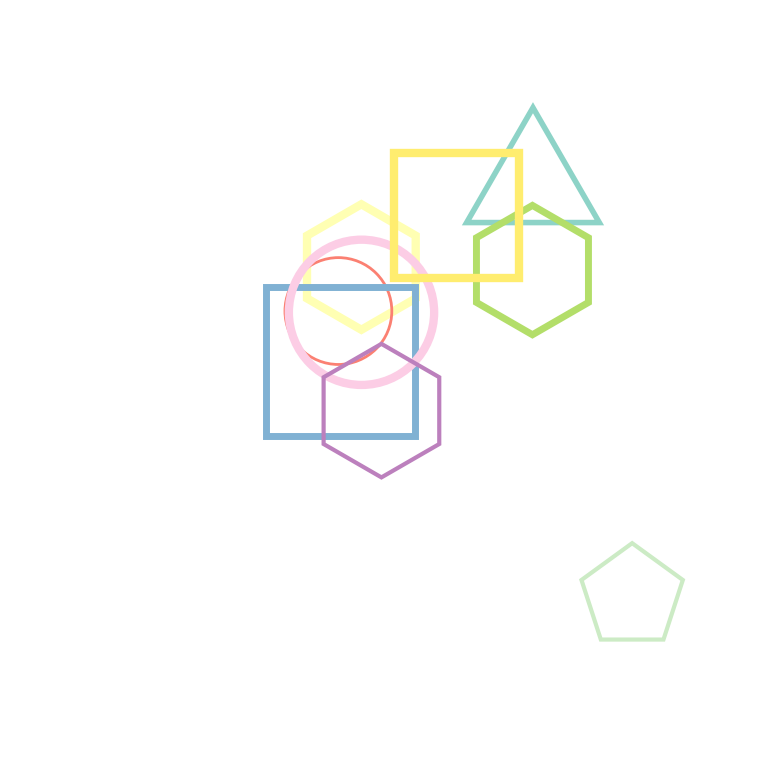[{"shape": "triangle", "thickness": 2, "radius": 0.5, "center": [0.692, 0.761]}, {"shape": "hexagon", "thickness": 3, "radius": 0.41, "center": [0.469, 0.653]}, {"shape": "circle", "thickness": 1, "radius": 0.35, "center": [0.439, 0.596]}, {"shape": "square", "thickness": 2.5, "radius": 0.48, "center": [0.443, 0.53]}, {"shape": "hexagon", "thickness": 2.5, "radius": 0.42, "center": [0.691, 0.649]}, {"shape": "circle", "thickness": 3, "radius": 0.47, "center": [0.469, 0.594]}, {"shape": "hexagon", "thickness": 1.5, "radius": 0.43, "center": [0.495, 0.467]}, {"shape": "pentagon", "thickness": 1.5, "radius": 0.35, "center": [0.821, 0.225]}, {"shape": "square", "thickness": 3, "radius": 0.41, "center": [0.593, 0.721]}]